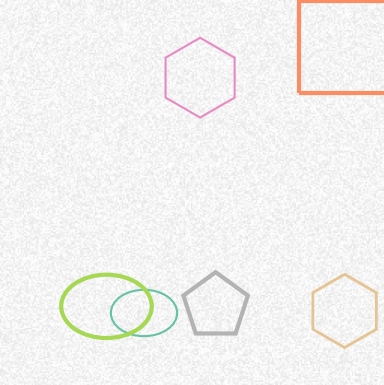[{"shape": "oval", "thickness": 1.5, "radius": 0.43, "center": [0.374, 0.187]}, {"shape": "square", "thickness": 3, "radius": 0.6, "center": [0.895, 0.877]}, {"shape": "hexagon", "thickness": 1.5, "radius": 0.52, "center": [0.52, 0.798]}, {"shape": "oval", "thickness": 3, "radius": 0.59, "center": [0.277, 0.204]}, {"shape": "hexagon", "thickness": 2, "radius": 0.48, "center": [0.895, 0.192]}, {"shape": "pentagon", "thickness": 3, "radius": 0.44, "center": [0.56, 0.205]}]